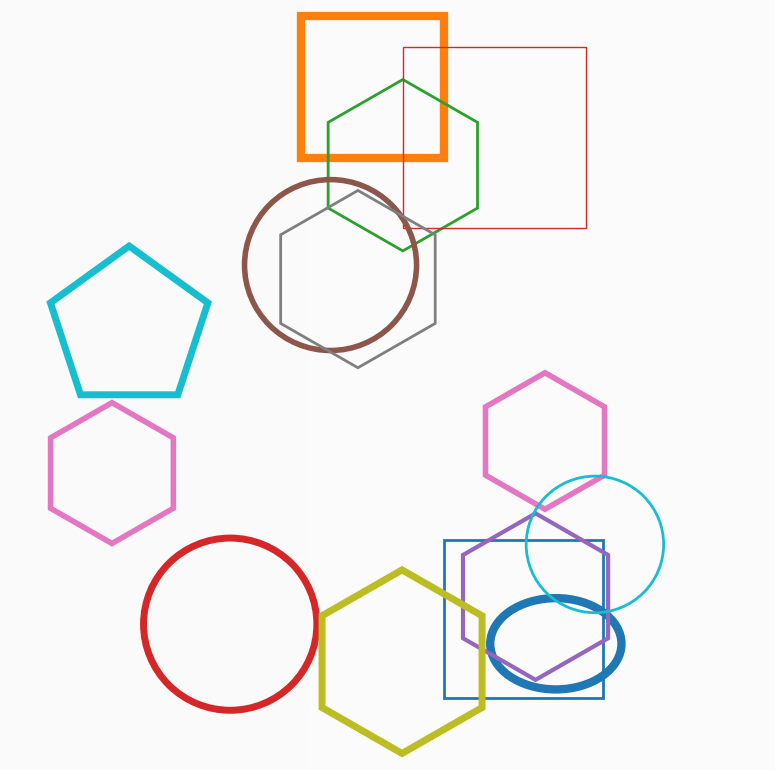[{"shape": "square", "thickness": 1, "radius": 0.51, "center": [0.676, 0.196]}, {"shape": "oval", "thickness": 3, "radius": 0.42, "center": [0.717, 0.164]}, {"shape": "square", "thickness": 3, "radius": 0.46, "center": [0.48, 0.887]}, {"shape": "hexagon", "thickness": 1, "radius": 0.56, "center": [0.52, 0.785]}, {"shape": "square", "thickness": 0.5, "radius": 0.59, "center": [0.638, 0.822]}, {"shape": "circle", "thickness": 2.5, "radius": 0.56, "center": [0.297, 0.189]}, {"shape": "hexagon", "thickness": 1.5, "radius": 0.54, "center": [0.691, 0.225]}, {"shape": "circle", "thickness": 2, "radius": 0.55, "center": [0.427, 0.656]}, {"shape": "hexagon", "thickness": 2, "radius": 0.44, "center": [0.703, 0.427]}, {"shape": "hexagon", "thickness": 2, "radius": 0.46, "center": [0.144, 0.386]}, {"shape": "hexagon", "thickness": 1, "radius": 0.58, "center": [0.462, 0.638]}, {"shape": "hexagon", "thickness": 2.5, "radius": 0.6, "center": [0.519, 0.141]}, {"shape": "circle", "thickness": 1, "radius": 0.44, "center": [0.768, 0.293]}, {"shape": "pentagon", "thickness": 2.5, "radius": 0.53, "center": [0.167, 0.574]}]